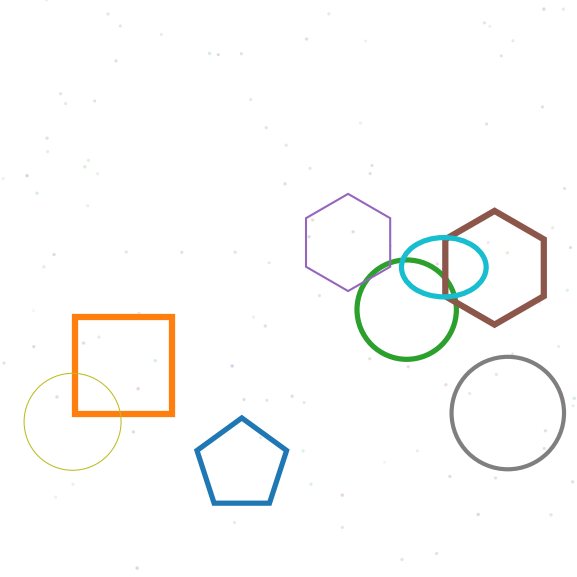[{"shape": "pentagon", "thickness": 2.5, "radius": 0.41, "center": [0.419, 0.194]}, {"shape": "square", "thickness": 3, "radius": 0.42, "center": [0.214, 0.366]}, {"shape": "circle", "thickness": 2.5, "radius": 0.43, "center": [0.704, 0.463]}, {"shape": "hexagon", "thickness": 1, "radius": 0.42, "center": [0.603, 0.579]}, {"shape": "hexagon", "thickness": 3, "radius": 0.49, "center": [0.856, 0.535]}, {"shape": "circle", "thickness": 2, "radius": 0.49, "center": [0.879, 0.284]}, {"shape": "circle", "thickness": 0.5, "radius": 0.42, "center": [0.126, 0.269]}, {"shape": "oval", "thickness": 2.5, "radius": 0.37, "center": [0.769, 0.536]}]